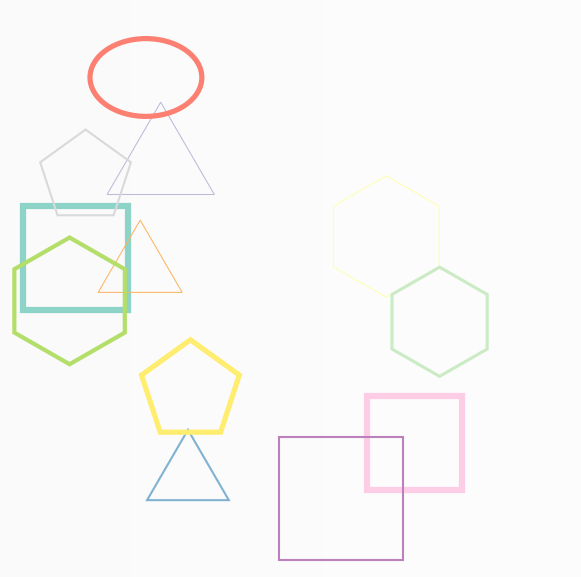[{"shape": "square", "thickness": 3, "radius": 0.45, "center": [0.13, 0.553]}, {"shape": "hexagon", "thickness": 0.5, "radius": 0.52, "center": [0.664, 0.59]}, {"shape": "triangle", "thickness": 0.5, "radius": 0.53, "center": [0.276, 0.716]}, {"shape": "oval", "thickness": 2.5, "radius": 0.48, "center": [0.251, 0.865]}, {"shape": "triangle", "thickness": 1, "radius": 0.41, "center": [0.323, 0.174]}, {"shape": "triangle", "thickness": 0.5, "radius": 0.42, "center": [0.241, 0.535]}, {"shape": "hexagon", "thickness": 2, "radius": 0.55, "center": [0.12, 0.478]}, {"shape": "square", "thickness": 3, "radius": 0.41, "center": [0.713, 0.233]}, {"shape": "pentagon", "thickness": 1, "radius": 0.41, "center": [0.147, 0.693]}, {"shape": "square", "thickness": 1, "radius": 0.54, "center": [0.587, 0.136]}, {"shape": "hexagon", "thickness": 1.5, "radius": 0.47, "center": [0.756, 0.442]}, {"shape": "pentagon", "thickness": 2.5, "radius": 0.44, "center": [0.328, 0.322]}]